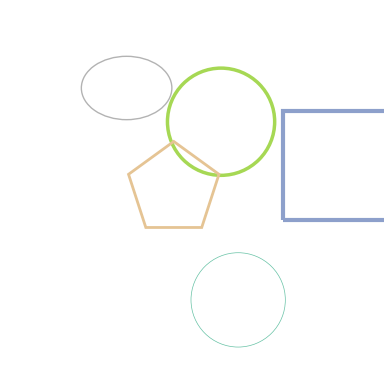[{"shape": "circle", "thickness": 0.5, "radius": 0.61, "center": [0.619, 0.221]}, {"shape": "square", "thickness": 3, "radius": 0.71, "center": [0.876, 0.57]}, {"shape": "circle", "thickness": 2.5, "radius": 0.7, "center": [0.574, 0.684]}, {"shape": "pentagon", "thickness": 2, "radius": 0.62, "center": [0.451, 0.509]}, {"shape": "oval", "thickness": 1, "radius": 0.59, "center": [0.329, 0.771]}]